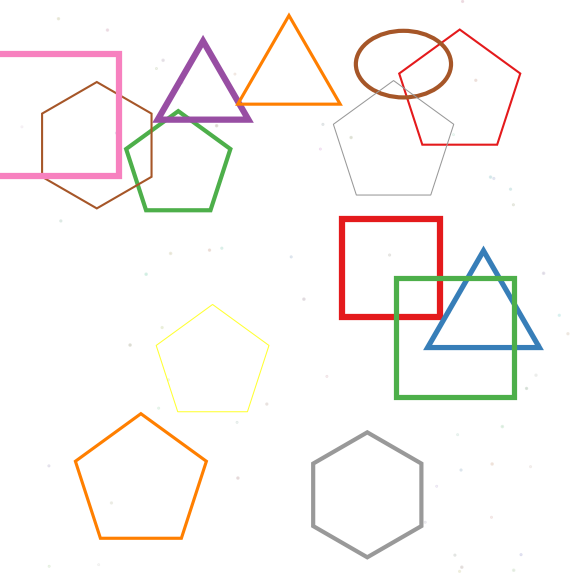[{"shape": "square", "thickness": 3, "radius": 0.43, "center": [0.677, 0.535]}, {"shape": "pentagon", "thickness": 1, "radius": 0.55, "center": [0.796, 0.838]}, {"shape": "triangle", "thickness": 2.5, "radius": 0.56, "center": [0.837, 0.453]}, {"shape": "pentagon", "thickness": 2, "radius": 0.47, "center": [0.309, 0.712]}, {"shape": "square", "thickness": 2.5, "radius": 0.51, "center": [0.787, 0.415]}, {"shape": "triangle", "thickness": 3, "radius": 0.45, "center": [0.352, 0.837]}, {"shape": "pentagon", "thickness": 1.5, "radius": 0.6, "center": [0.244, 0.164]}, {"shape": "triangle", "thickness": 1.5, "radius": 0.51, "center": [0.5, 0.87]}, {"shape": "pentagon", "thickness": 0.5, "radius": 0.51, "center": [0.368, 0.369]}, {"shape": "hexagon", "thickness": 1, "radius": 0.55, "center": [0.168, 0.748]}, {"shape": "oval", "thickness": 2, "radius": 0.41, "center": [0.699, 0.888]}, {"shape": "square", "thickness": 3, "radius": 0.53, "center": [0.101, 0.801]}, {"shape": "hexagon", "thickness": 2, "radius": 0.54, "center": [0.636, 0.142]}, {"shape": "pentagon", "thickness": 0.5, "radius": 0.55, "center": [0.681, 0.75]}]